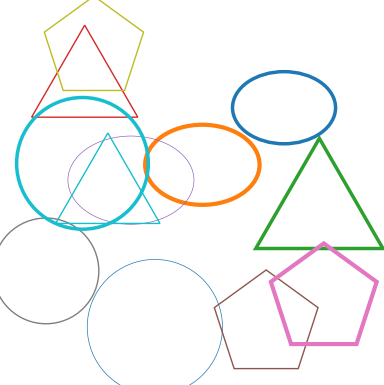[{"shape": "oval", "thickness": 2.5, "radius": 0.67, "center": [0.738, 0.72]}, {"shape": "circle", "thickness": 0.5, "radius": 0.88, "center": [0.402, 0.151]}, {"shape": "oval", "thickness": 3, "radius": 0.74, "center": [0.526, 0.572]}, {"shape": "triangle", "thickness": 2.5, "radius": 0.95, "center": [0.829, 0.45]}, {"shape": "triangle", "thickness": 1, "radius": 0.8, "center": [0.22, 0.775]}, {"shape": "oval", "thickness": 0.5, "radius": 0.82, "center": [0.34, 0.532]}, {"shape": "pentagon", "thickness": 1, "radius": 0.71, "center": [0.691, 0.157]}, {"shape": "pentagon", "thickness": 3, "radius": 0.72, "center": [0.841, 0.223]}, {"shape": "circle", "thickness": 1, "radius": 0.69, "center": [0.119, 0.296]}, {"shape": "pentagon", "thickness": 1, "radius": 0.68, "center": [0.244, 0.875]}, {"shape": "circle", "thickness": 2.5, "radius": 0.86, "center": [0.214, 0.576]}, {"shape": "triangle", "thickness": 1, "radius": 0.78, "center": [0.28, 0.498]}]